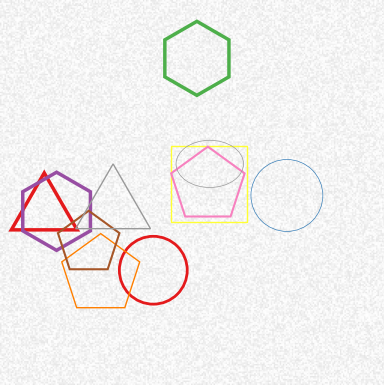[{"shape": "triangle", "thickness": 2.5, "radius": 0.49, "center": [0.115, 0.452]}, {"shape": "circle", "thickness": 2, "radius": 0.44, "center": [0.398, 0.298]}, {"shape": "circle", "thickness": 0.5, "radius": 0.47, "center": [0.745, 0.492]}, {"shape": "hexagon", "thickness": 2.5, "radius": 0.48, "center": [0.511, 0.848]}, {"shape": "hexagon", "thickness": 2.5, "radius": 0.51, "center": [0.147, 0.451]}, {"shape": "pentagon", "thickness": 1, "radius": 0.53, "center": [0.262, 0.287]}, {"shape": "square", "thickness": 1, "radius": 0.49, "center": [0.543, 0.522]}, {"shape": "pentagon", "thickness": 1.5, "radius": 0.42, "center": [0.23, 0.369]}, {"shape": "pentagon", "thickness": 1.5, "radius": 0.5, "center": [0.54, 0.519]}, {"shape": "oval", "thickness": 0.5, "radius": 0.44, "center": [0.545, 0.574]}, {"shape": "triangle", "thickness": 1, "radius": 0.56, "center": [0.294, 0.462]}]